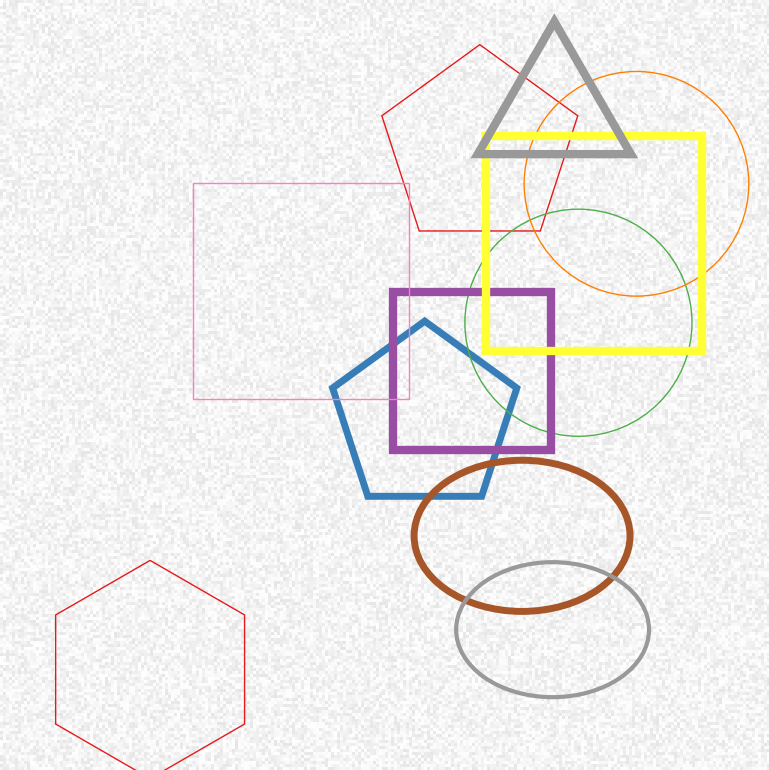[{"shape": "hexagon", "thickness": 0.5, "radius": 0.71, "center": [0.195, 0.131]}, {"shape": "pentagon", "thickness": 0.5, "radius": 0.67, "center": [0.623, 0.808]}, {"shape": "pentagon", "thickness": 2.5, "radius": 0.63, "center": [0.552, 0.457]}, {"shape": "circle", "thickness": 0.5, "radius": 0.74, "center": [0.751, 0.581]}, {"shape": "square", "thickness": 3, "radius": 0.51, "center": [0.613, 0.518]}, {"shape": "circle", "thickness": 0.5, "radius": 0.73, "center": [0.827, 0.761]}, {"shape": "square", "thickness": 3, "radius": 0.7, "center": [0.771, 0.683]}, {"shape": "oval", "thickness": 2.5, "radius": 0.7, "center": [0.678, 0.304]}, {"shape": "square", "thickness": 0.5, "radius": 0.7, "center": [0.391, 0.623]}, {"shape": "triangle", "thickness": 3, "radius": 0.57, "center": [0.72, 0.857]}, {"shape": "oval", "thickness": 1.5, "radius": 0.63, "center": [0.718, 0.182]}]